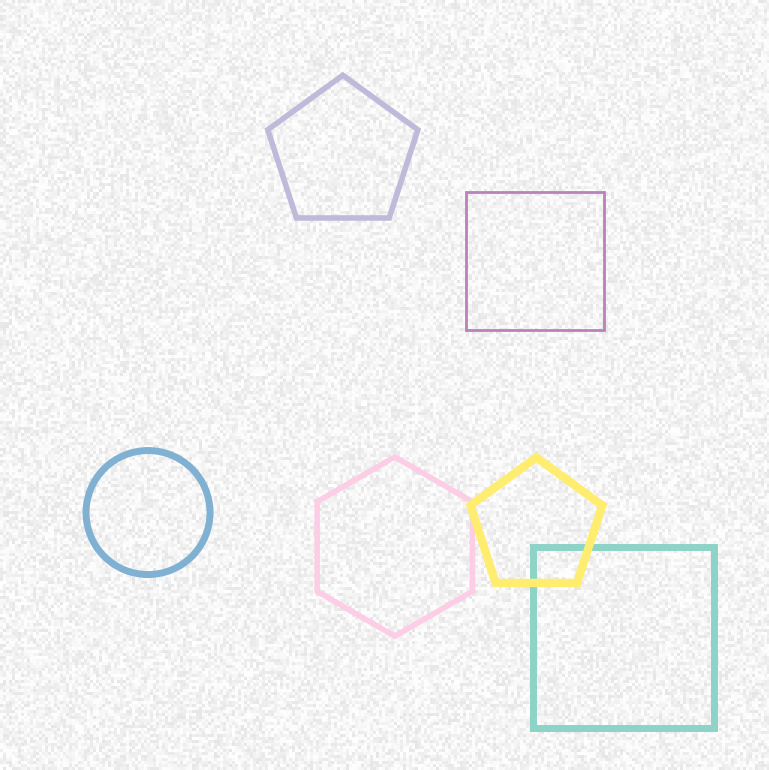[{"shape": "square", "thickness": 2.5, "radius": 0.59, "center": [0.81, 0.172]}, {"shape": "pentagon", "thickness": 2, "radius": 0.51, "center": [0.445, 0.8]}, {"shape": "circle", "thickness": 2.5, "radius": 0.4, "center": [0.192, 0.334]}, {"shape": "hexagon", "thickness": 2, "radius": 0.58, "center": [0.513, 0.29]}, {"shape": "square", "thickness": 1, "radius": 0.45, "center": [0.694, 0.661]}, {"shape": "pentagon", "thickness": 3, "radius": 0.45, "center": [0.697, 0.316]}]